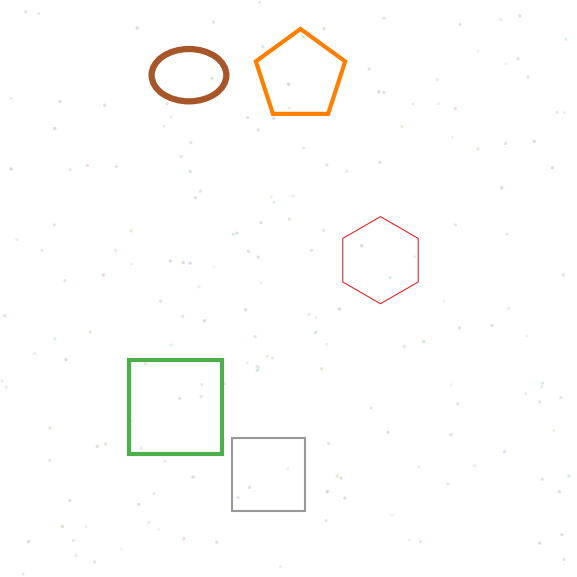[{"shape": "hexagon", "thickness": 0.5, "radius": 0.38, "center": [0.659, 0.549]}, {"shape": "square", "thickness": 2, "radius": 0.41, "center": [0.304, 0.295]}, {"shape": "pentagon", "thickness": 2, "radius": 0.41, "center": [0.52, 0.868]}, {"shape": "oval", "thickness": 3, "radius": 0.32, "center": [0.327, 0.869]}, {"shape": "square", "thickness": 1, "radius": 0.32, "center": [0.465, 0.177]}]